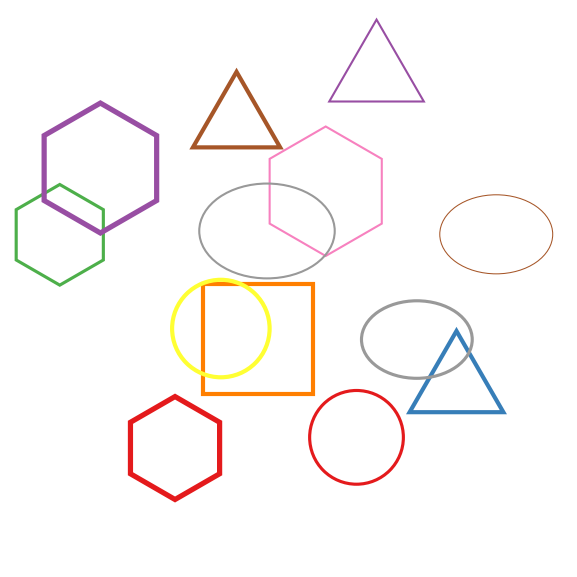[{"shape": "hexagon", "thickness": 2.5, "radius": 0.45, "center": [0.303, 0.223]}, {"shape": "circle", "thickness": 1.5, "radius": 0.41, "center": [0.617, 0.242]}, {"shape": "triangle", "thickness": 2, "radius": 0.47, "center": [0.79, 0.332]}, {"shape": "hexagon", "thickness": 1.5, "radius": 0.44, "center": [0.103, 0.593]}, {"shape": "hexagon", "thickness": 2.5, "radius": 0.56, "center": [0.174, 0.708]}, {"shape": "triangle", "thickness": 1, "radius": 0.47, "center": [0.652, 0.871]}, {"shape": "square", "thickness": 2, "radius": 0.48, "center": [0.446, 0.413]}, {"shape": "circle", "thickness": 2, "radius": 0.42, "center": [0.382, 0.43]}, {"shape": "triangle", "thickness": 2, "radius": 0.44, "center": [0.41, 0.788]}, {"shape": "oval", "thickness": 0.5, "radius": 0.49, "center": [0.859, 0.593]}, {"shape": "hexagon", "thickness": 1, "radius": 0.56, "center": [0.564, 0.668]}, {"shape": "oval", "thickness": 1.5, "radius": 0.48, "center": [0.722, 0.411]}, {"shape": "oval", "thickness": 1, "radius": 0.59, "center": [0.462, 0.599]}]